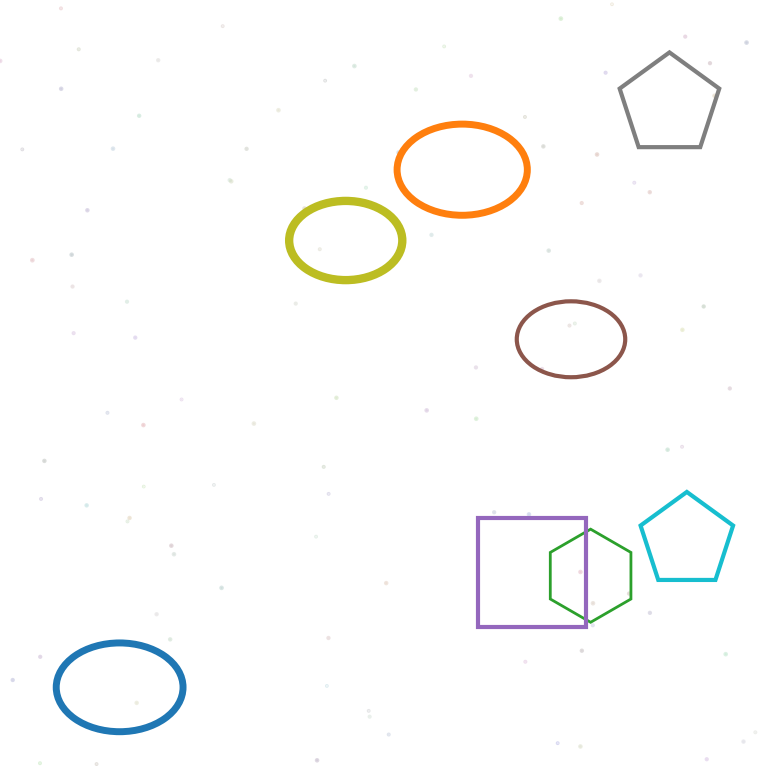[{"shape": "oval", "thickness": 2.5, "radius": 0.41, "center": [0.155, 0.107]}, {"shape": "oval", "thickness": 2.5, "radius": 0.42, "center": [0.6, 0.78]}, {"shape": "hexagon", "thickness": 1, "radius": 0.3, "center": [0.767, 0.252]}, {"shape": "square", "thickness": 1.5, "radius": 0.35, "center": [0.691, 0.257]}, {"shape": "oval", "thickness": 1.5, "radius": 0.35, "center": [0.742, 0.559]}, {"shape": "pentagon", "thickness": 1.5, "radius": 0.34, "center": [0.869, 0.864]}, {"shape": "oval", "thickness": 3, "radius": 0.37, "center": [0.449, 0.688]}, {"shape": "pentagon", "thickness": 1.5, "radius": 0.32, "center": [0.892, 0.298]}]